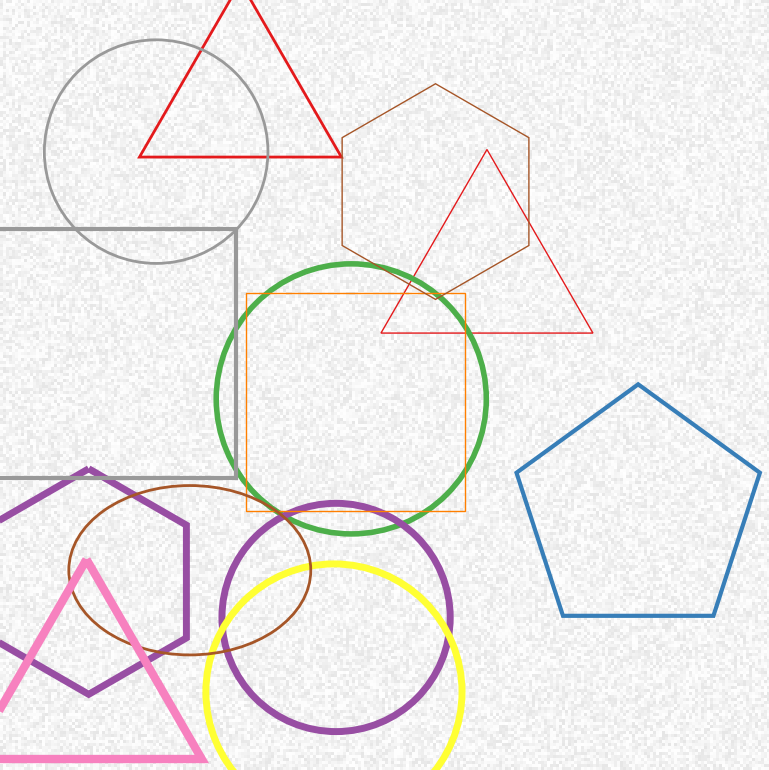[{"shape": "triangle", "thickness": 0.5, "radius": 0.79, "center": [0.632, 0.647]}, {"shape": "triangle", "thickness": 1, "radius": 0.76, "center": [0.312, 0.872]}, {"shape": "pentagon", "thickness": 1.5, "radius": 0.83, "center": [0.829, 0.335]}, {"shape": "circle", "thickness": 2, "radius": 0.88, "center": [0.456, 0.482]}, {"shape": "hexagon", "thickness": 2.5, "radius": 0.73, "center": [0.115, 0.245]}, {"shape": "circle", "thickness": 2.5, "radius": 0.74, "center": [0.436, 0.198]}, {"shape": "square", "thickness": 0.5, "radius": 0.71, "center": [0.462, 0.478]}, {"shape": "circle", "thickness": 2.5, "radius": 0.83, "center": [0.434, 0.101]}, {"shape": "oval", "thickness": 1, "radius": 0.79, "center": [0.246, 0.259]}, {"shape": "hexagon", "thickness": 0.5, "radius": 0.7, "center": [0.566, 0.751]}, {"shape": "triangle", "thickness": 3, "radius": 0.86, "center": [0.112, 0.101]}, {"shape": "square", "thickness": 1.5, "radius": 0.81, "center": [0.146, 0.541]}, {"shape": "circle", "thickness": 1, "radius": 0.73, "center": [0.203, 0.803]}]